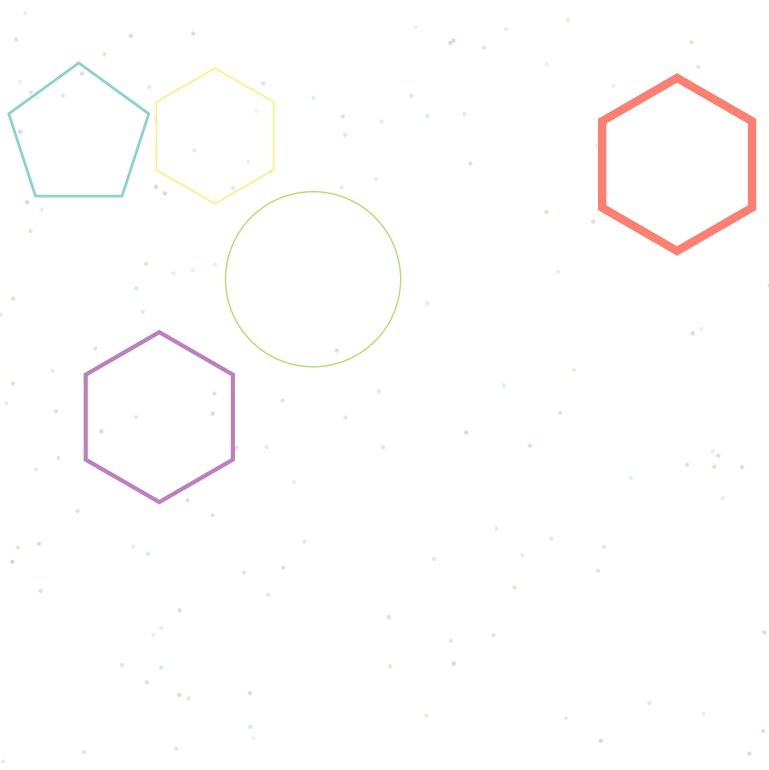[{"shape": "pentagon", "thickness": 1, "radius": 0.48, "center": [0.102, 0.823]}, {"shape": "hexagon", "thickness": 3, "radius": 0.56, "center": [0.879, 0.786]}, {"shape": "circle", "thickness": 0.5, "radius": 0.57, "center": [0.407, 0.637]}, {"shape": "hexagon", "thickness": 1.5, "radius": 0.55, "center": [0.207, 0.458]}, {"shape": "hexagon", "thickness": 0.5, "radius": 0.44, "center": [0.279, 0.823]}]